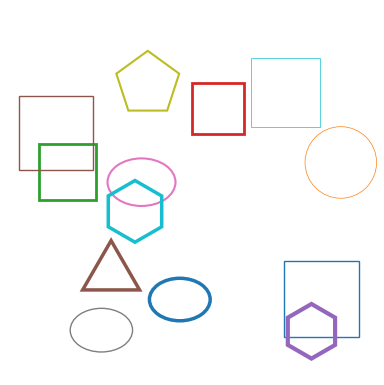[{"shape": "oval", "thickness": 2.5, "radius": 0.39, "center": [0.467, 0.222]}, {"shape": "square", "thickness": 1, "radius": 0.49, "center": [0.834, 0.224]}, {"shape": "circle", "thickness": 0.5, "radius": 0.46, "center": [0.885, 0.578]}, {"shape": "square", "thickness": 2, "radius": 0.37, "center": [0.175, 0.553]}, {"shape": "square", "thickness": 2, "radius": 0.33, "center": [0.566, 0.718]}, {"shape": "hexagon", "thickness": 3, "radius": 0.35, "center": [0.809, 0.14]}, {"shape": "square", "thickness": 1, "radius": 0.48, "center": [0.146, 0.655]}, {"shape": "triangle", "thickness": 2.5, "radius": 0.43, "center": [0.289, 0.29]}, {"shape": "oval", "thickness": 1.5, "radius": 0.44, "center": [0.368, 0.527]}, {"shape": "oval", "thickness": 1, "radius": 0.4, "center": [0.263, 0.142]}, {"shape": "pentagon", "thickness": 1.5, "radius": 0.43, "center": [0.384, 0.782]}, {"shape": "square", "thickness": 0.5, "radius": 0.45, "center": [0.742, 0.759]}, {"shape": "hexagon", "thickness": 2.5, "radius": 0.4, "center": [0.351, 0.451]}]